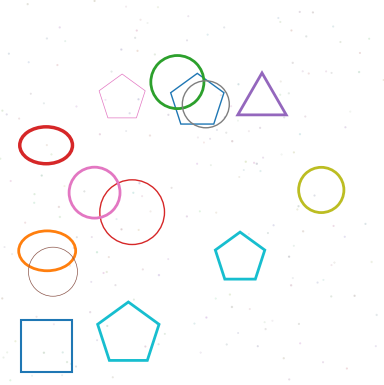[{"shape": "square", "thickness": 1.5, "radius": 0.33, "center": [0.122, 0.101]}, {"shape": "pentagon", "thickness": 1, "radius": 0.36, "center": [0.512, 0.737]}, {"shape": "oval", "thickness": 2, "radius": 0.37, "center": [0.123, 0.349]}, {"shape": "circle", "thickness": 2, "radius": 0.34, "center": [0.461, 0.787]}, {"shape": "circle", "thickness": 1, "radius": 0.42, "center": [0.343, 0.449]}, {"shape": "oval", "thickness": 2.5, "radius": 0.34, "center": [0.12, 0.623]}, {"shape": "triangle", "thickness": 2, "radius": 0.36, "center": [0.681, 0.738]}, {"shape": "circle", "thickness": 0.5, "radius": 0.32, "center": [0.138, 0.294]}, {"shape": "pentagon", "thickness": 0.5, "radius": 0.31, "center": [0.317, 0.745]}, {"shape": "circle", "thickness": 2, "radius": 0.33, "center": [0.246, 0.5]}, {"shape": "circle", "thickness": 1, "radius": 0.31, "center": [0.535, 0.729]}, {"shape": "circle", "thickness": 2, "radius": 0.29, "center": [0.834, 0.507]}, {"shape": "pentagon", "thickness": 2, "radius": 0.34, "center": [0.624, 0.33]}, {"shape": "pentagon", "thickness": 2, "radius": 0.42, "center": [0.333, 0.132]}]